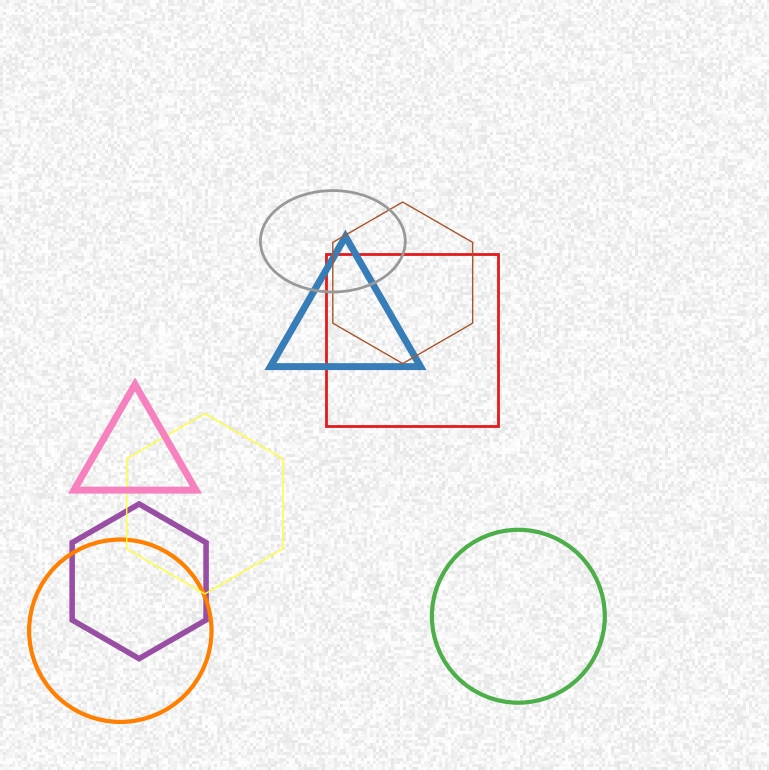[{"shape": "square", "thickness": 1, "radius": 0.56, "center": [0.535, 0.558]}, {"shape": "triangle", "thickness": 2.5, "radius": 0.56, "center": [0.449, 0.58]}, {"shape": "circle", "thickness": 1.5, "radius": 0.56, "center": [0.673, 0.2]}, {"shape": "hexagon", "thickness": 2, "radius": 0.5, "center": [0.181, 0.245]}, {"shape": "circle", "thickness": 1.5, "radius": 0.59, "center": [0.156, 0.181]}, {"shape": "hexagon", "thickness": 0.5, "radius": 0.59, "center": [0.266, 0.346]}, {"shape": "hexagon", "thickness": 0.5, "radius": 0.52, "center": [0.523, 0.633]}, {"shape": "triangle", "thickness": 2.5, "radius": 0.46, "center": [0.175, 0.409]}, {"shape": "oval", "thickness": 1, "radius": 0.47, "center": [0.432, 0.687]}]